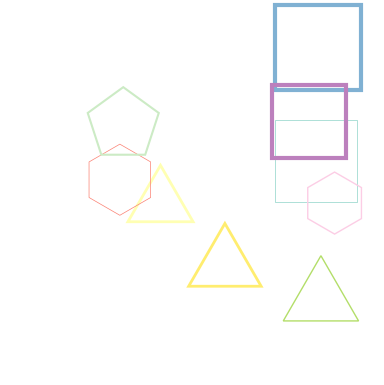[{"shape": "square", "thickness": 0.5, "radius": 0.53, "center": [0.821, 0.581]}, {"shape": "triangle", "thickness": 2, "radius": 0.49, "center": [0.417, 0.473]}, {"shape": "hexagon", "thickness": 0.5, "radius": 0.46, "center": [0.311, 0.533]}, {"shape": "square", "thickness": 3, "radius": 0.56, "center": [0.826, 0.876]}, {"shape": "triangle", "thickness": 1, "radius": 0.56, "center": [0.834, 0.223]}, {"shape": "hexagon", "thickness": 1, "radius": 0.4, "center": [0.869, 0.473]}, {"shape": "square", "thickness": 3, "radius": 0.48, "center": [0.802, 0.684]}, {"shape": "pentagon", "thickness": 1.5, "radius": 0.48, "center": [0.32, 0.677]}, {"shape": "triangle", "thickness": 2, "radius": 0.54, "center": [0.584, 0.311]}]